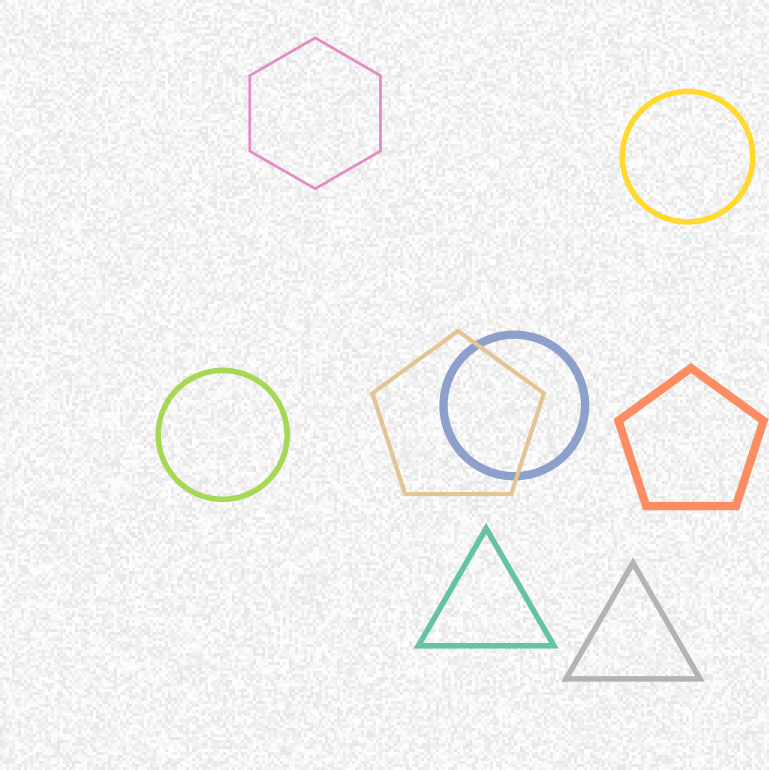[{"shape": "triangle", "thickness": 2, "radius": 0.51, "center": [0.631, 0.212]}, {"shape": "pentagon", "thickness": 3, "radius": 0.5, "center": [0.897, 0.423]}, {"shape": "circle", "thickness": 3, "radius": 0.46, "center": [0.668, 0.473]}, {"shape": "hexagon", "thickness": 1, "radius": 0.49, "center": [0.409, 0.853]}, {"shape": "circle", "thickness": 2, "radius": 0.42, "center": [0.289, 0.435]}, {"shape": "circle", "thickness": 2, "radius": 0.42, "center": [0.893, 0.797]}, {"shape": "pentagon", "thickness": 1.5, "radius": 0.59, "center": [0.595, 0.453]}, {"shape": "triangle", "thickness": 2, "radius": 0.5, "center": [0.822, 0.169]}]